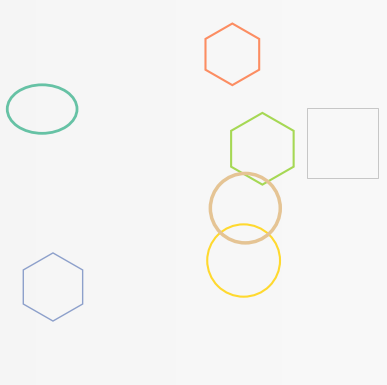[{"shape": "oval", "thickness": 2, "radius": 0.45, "center": [0.109, 0.717]}, {"shape": "hexagon", "thickness": 1.5, "radius": 0.4, "center": [0.6, 0.859]}, {"shape": "hexagon", "thickness": 1, "radius": 0.44, "center": [0.137, 0.255]}, {"shape": "hexagon", "thickness": 1.5, "radius": 0.47, "center": [0.677, 0.614]}, {"shape": "circle", "thickness": 1.5, "radius": 0.47, "center": [0.629, 0.323]}, {"shape": "circle", "thickness": 2.5, "radius": 0.45, "center": [0.633, 0.459]}, {"shape": "square", "thickness": 0.5, "radius": 0.45, "center": [0.884, 0.629]}]